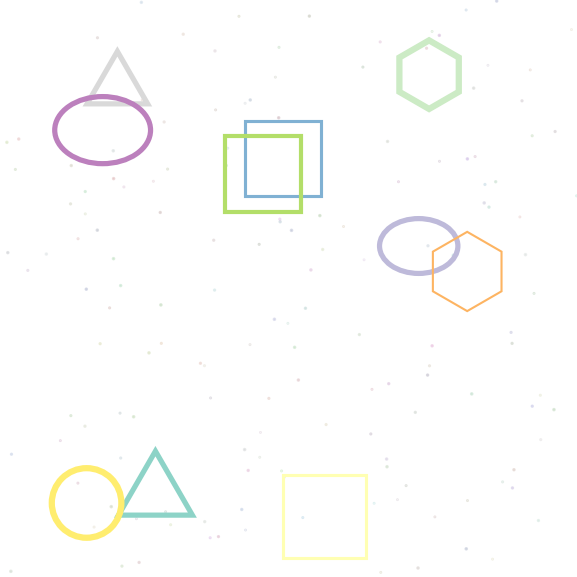[{"shape": "triangle", "thickness": 2.5, "radius": 0.37, "center": [0.269, 0.144]}, {"shape": "square", "thickness": 1.5, "radius": 0.36, "center": [0.562, 0.105]}, {"shape": "oval", "thickness": 2.5, "radius": 0.34, "center": [0.725, 0.573]}, {"shape": "square", "thickness": 1.5, "radius": 0.33, "center": [0.49, 0.725]}, {"shape": "hexagon", "thickness": 1, "radius": 0.34, "center": [0.809, 0.529]}, {"shape": "square", "thickness": 2, "radius": 0.33, "center": [0.455, 0.698]}, {"shape": "triangle", "thickness": 2.5, "radius": 0.3, "center": [0.203, 0.85]}, {"shape": "oval", "thickness": 2.5, "radius": 0.41, "center": [0.178, 0.774]}, {"shape": "hexagon", "thickness": 3, "radius": 0.3, "center": [0.743, 0.87]}, {"shape": "circle", "thickness": 3, "radius": 0.3, "center": [0.15, 0.128]}]